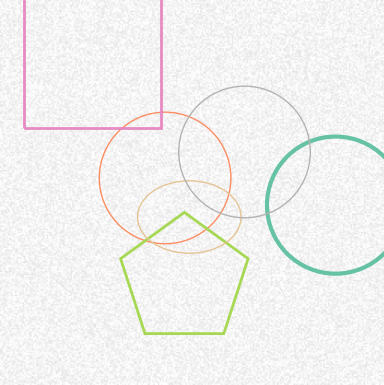[{"shape": "circle", "thickness": 3, "radius": 0.89, "center": [0.872, 0.467]}, {"shape": "circle", "thickness": 1, "radius": 0.85, "center": [0.429, 0.538]}, {"shape": "square", "thickness": 2, "radius": 0.89, "center": [0.241, 0.845]}, {"shape": "pentagon", "thickness": 2, "radius": 0.87, "center": [0.479, 0.274]}, {"shape": "oval", "thickness": 1, "radius": 0.67, "center": [0.492, 0.436]}, {"shape": "circle", "thickness": 1, "radius": 0.85, "center": [0.635, 0.605]}]